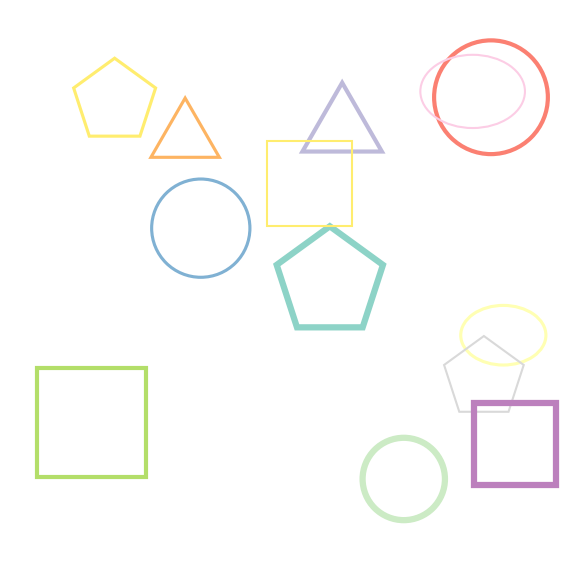[{"shape": "pentagon", "thickness": 3, "radius": 0.48, "center": [0.571, 0.511]}, {"shape": "oval", "thickness": 1.5, "radius": 0.37, "center": [0.872, 0.419]}, {"shape": "triangle", "thickness": 2, "radius": 0.4, "center": [0.592, 0.776]}, {"shape": "circle", "thickness": 2, "radius": 0.49, "center": [0.85, 0.831]}, {"shape": "circle", "thickness": 1.5, "radius": 0.43, "center": [0.348, 0.604]}, {"shape": "triangle", "thickness": 1.5, "radius": 0.34, "center": [0.321, 0.761]}, {"shape": "square", "thickness": 2, "radius": 0.47, "center": [0.159, 0.267]}, {"shape": "oval", "thickness": 1, "radius": 0.45, "center": [0.818, 0.841]}, {"shape": "pentagon", "thickness": 1, "radius": 0.36, "center": [0.838, 0.345]}, {"shape": "square", "thickness": 3, "radius": 0.36, "center": [0.891, 0.23]}, {"shape": "circle", "thickness": 3, "radius": 0.36, "center": [0.699, 0.17]}, {"shape": "square", "thickness": 1, "radius": 0.37, "center": [0.536, 0.681]}, {"shape": "pentagon", "thickness": 1.5, "radius": 0.37, "center": [0.198, 0.824]}]